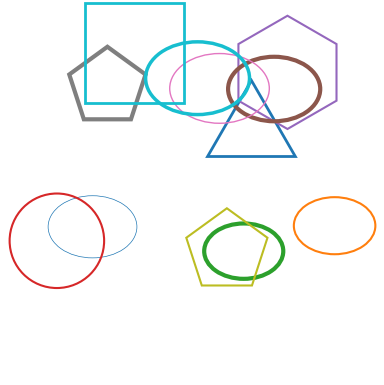[{"shape": "triangle", "thickness": 2, "radius": 0.66, "center": [0.653, 0.659]}, {"shape": "oval", "thickness": 0.5, "radius": 0.58, "center": [0.24, 0.411]}, {"shape": "oval", "thickness": 1.5, "radius": 0.53, "center": [0.869, 0.414]}, {"shape": "oval", "thickness": 3, "radius": 0.51, "center": [0.633, 0.348]}, {"shape": "circle", "thickness": 1.5, "radius": 0.61, "center": [0.148, 0.375]}, {"shape": "hexagon", "thickness": 1.5, "radius": 0.74, "center": [0.747, 0.812]}, {"shape": "oval", "thickness": 3, "radius": 0.6, "center": [0.712, 0.769]}, {"shape": "oval", "thickness": 1, "radius": 0.65, "center": [0.57, 0.77]}, {"shape": "pentagon", "thickness": 3, "radius": 0.52, "center": [0.279, 0.774]}, {"shape": "pentagon", "thickness": 1.5, "radius": 0.55, "center": [0.589, 0.348]}, {"shape": "oval", "thickness": 2.5, "radius": 0.67, "center": [0.513, 0.797]}, {"shape": "square", "thickness": 2, "radius": 0.64, "center": [0.35, 0.862]}]